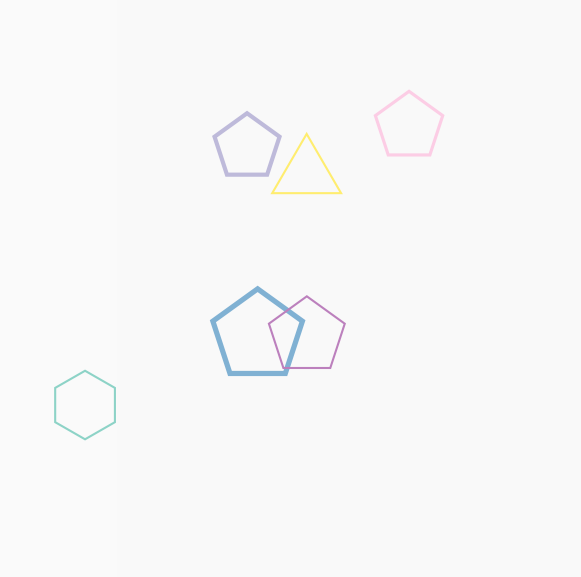[{"shape": "hexagon", "thickness": 1, "radius": 0.3, "center": [0.146, 0.298]}, {"shape": "pentagon", "thickness": 2, "radius": 0.29, "center": [0.425, 0.744]}, {"shape": "pentagon", "thickness": 2.5, "radius": 0.4, "center": [0.443, 0.418]}, {"shape": "pentagon", "thickness": 1.5, "radius": 0.3, "center": [0.704, 0.78]}, {"shape": "pentagon", "thickness": 1, "radius": 0.34, "center": [0.528, 0.417]}, {"shape": "triangle", "thickness": 1, "radius": 0.34, "center": [0.528, 0.699]}]